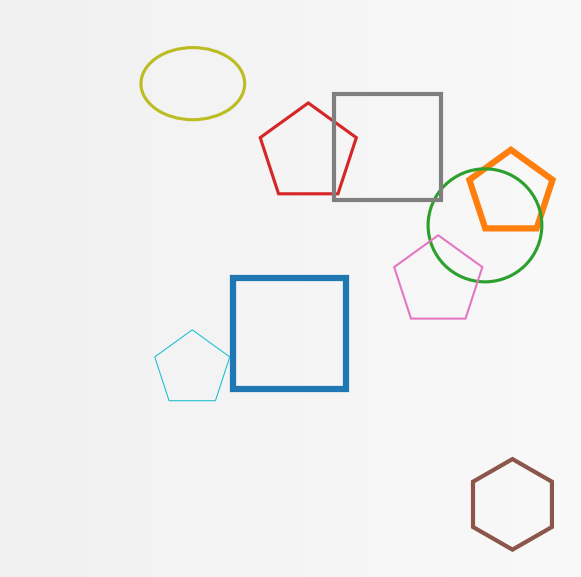[{"shape": "square", "thickness": 3, "radius": 0.48, "center": [0.498, 0.422]}, {"shape": "pentagon", "thickness": 3, "radius": 0.38, "center": [0.879, 0.665]}, {"shape": "circle", "thickness": 1.5, "radius": 0.49, "center": [0.834, 0.609]}, {"shape": "pentagon", "thickness": 1.5, "radius": 0.43, "center": [0.53, 0.734]}, {"shape": "hexagon", "thickness": 2, "radius": 0.39, "center": [0.882, 0.126]}, {"shape": "pentagon", "thickness": 1, "radius": 0.4, "center": [0.754, 0.512]}, {"shape": "square", "thickness": 2, "radius": 0.46, "center": [0.667, 0.744]}, {"shape": "oval", "thickness": 1.5, "radius": 0.45, "center": [0.332, 0.854]}, {"shape": "pentagon", "thickness": 0.5, "radius": 0.34, "center": [0.331, 0.36]}]